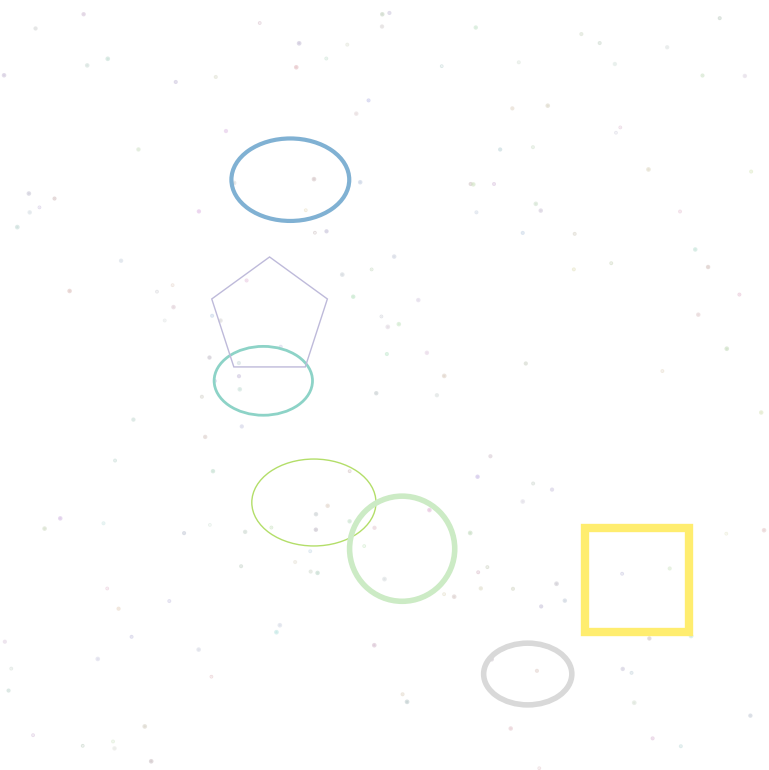[{"shape": "oval", "thickness": 1, "radius": 0.32, "center": [0.342, 0.505]}, {"shape": "pentagon", "thickness": 0.5, "radius": 0.39, "center": [0.35, 0.587]}, {"shape": "oval", "thickness": 1.5, "radius": 0.38, "center": [0.377, 0.767]}, {"shape": "oval", "thickness": 0.5, "radius": 0.4, "center": [0.408, 0.347]}, {"shape": "oval", "thickness": 2, "radius": 0.29, "center": [0.685, 0.125]}, {"shape": "circle", "thickness": 2, "radius": 0.34, "center": [0.522, 0.287]}, {"shape": "square", "thickness": 3, "radius": 0.34, "center": [0.828, 0.247]}]